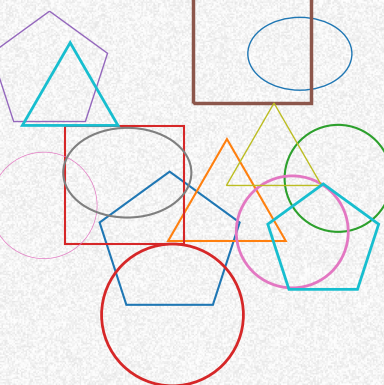[{"shape": "pentagon", "thickness": 1.5, "radius": 0.96, "center": [0.441, 0.363]}, {"shape": "oval", "thickness": 1, "radius": 0.68, "center": [0.779, 0.86]}, {"shape": "triangle", "thickness": 1.5, "radius": 0.88, "center": [0.589, 0.462]}, {"shape": "circle", "thickness": 1.5, "radius": 0.69, "center": [0.878, 0.537]}, {"shape": "square", "thickness": 1.5, "radius": 0.77, "center": [0.324, 0.52]}, {"shape": "circle", "thickness": 2, "radius": 0.92, "center": [0.448, 0.182]}, {"shape": "pentagon", "thickness": 1, "radius": 0.79, "center": [0.129, 0.813]}, {"shape": "square", "thickness": 2.5, "radius": 0.77, "center": [0.655, 0.887]}, {"shape": "circle", "thickness": 0.5, "radius": 0.69, "center": [0.114, 0.466]}, {"shape": "circle", "thickness": 2, "radius": 0.73, "center": [0.759, 0.398]}, {"shape": "oval", "thickness": 1.5, "radius": 0.83, "center": [0.331, 0.551]}, {"shape": "triangle", "thickness": 1, "radius": 0.71, "center": [0.712, 0.59]}, {"shape": "pentagon", "thickness": 2, "radius": 0.76, "center": [0.84, 0.371]}, {"shape": "triangle", "thickness": 2, "radius": 0.72, "center": [0.182, 0.746]}]